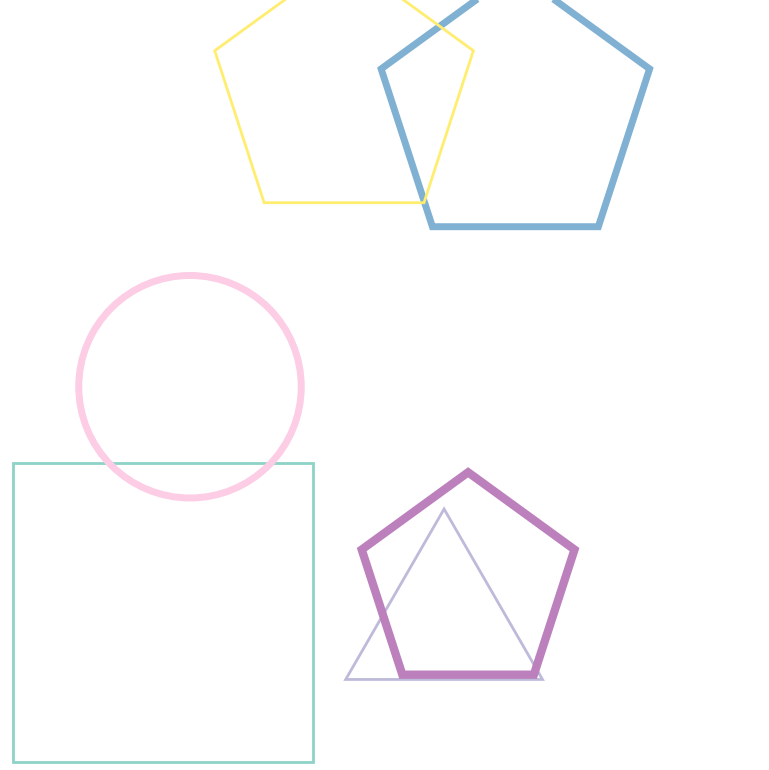[{"shape": "square", "thickness": 1, "radius": 0.97, "center": [0.211, 0.204]}, {"shape": "triangle", "thickness": 1, "radius": 0.74, "center": [0.577, 0.191]}, {"shape": "pentagon", "thickness": 2.5, "radius": 0.92, "center": [0.669, 0.854]}, {"shape": "circle", "thickness": 2.5, "radius": 0.72, "center": [0.247, 0.498]}, {"shape": "pentagon", "thickness": 3, "radius": 0.73, "center": [0.608, 0.241]}, {"shape": "pentagon", "thickness": 1, "radius": 0.88, "center": [0.447, 0.88]}]